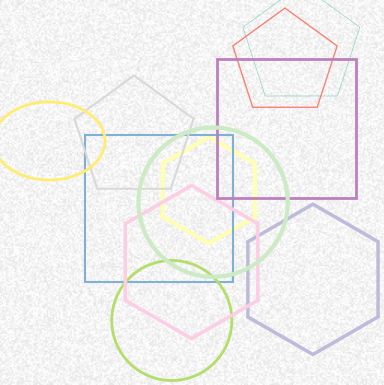[{"shape": "pentagon", "thickness": 0.5, "radius": 0.8, "center": [0.783, 0.88]}, {"shape": "hexagon", "thickness": 3, "radius": 0.69, "center": [0.542, 0.506]}, {"shape": "hexagon", "thickness": 2.5, "radius": 0.98, "center": [0.813, 0.275]}, {"shape": "pentagon", "thickness": 1, "radius": 0.71, "center": [0.74, 0.837]}, {"shape": "square", "thickness": 1.5, "radius": 0.96, "center": [0.413, 0.458]}, {"shape": "circle", "thickness": 2, "radius": 0.78, "center": [0.446, 0.168]}, {"shape": "hexagon", "thickness": 2.5, "radius": 0.99, "center": [0.498, 0.319]}, {"shape": "pentagon", "thickness": 1.5, "radius": 0.81, "center": [0.348, 0.641]}, {"shape": "square", "thickness": 2, "radius": 0.9, "center": [0.745, 0.667]}, {"shape": "circle", "thickness": 3, "radius": 0.97, "center": [0.553, 0.475]}, {"shape": "oval", "thickness": 2, "radius": 0.72, "center": [0.128, 0.634]}]